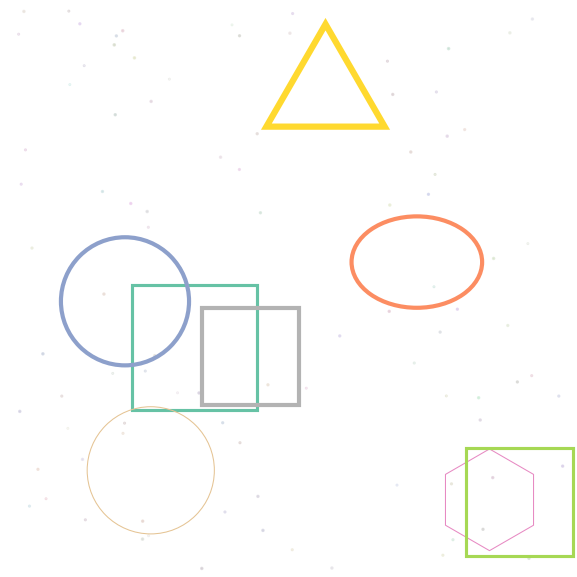[{"shape": "square", "thickness": 1.5, "radius": 0.54, "center": [0.337, 0.397]}, {"shape": "oval", "thickness": 2, "radius": 0.57, "center": [0.722, 0.545]}, {"shape": "circle", "thickness": 2, "radius": 0.55, "center": [0.216, 0.477]}, {"shape": "hexagon", "thickness": 0.5, "radius": 0.44, "center": [0.848, 0.134]}, {"shape": "square", "thickness": 1.5, "radius": 0.47, "center": [0.899, 0.129]}, {"shape": "triangle", "thickness": 3, "radius": 0.59, "center": [0.564, 0.839]}, {"shape": "circle", "thickness": 0.5, "radius": 0.55, "center": [0.261, 0.185]}, {"shape": "square", "thickness": 2, "radius": 0.42, "center": [0.434, 0.382]}]